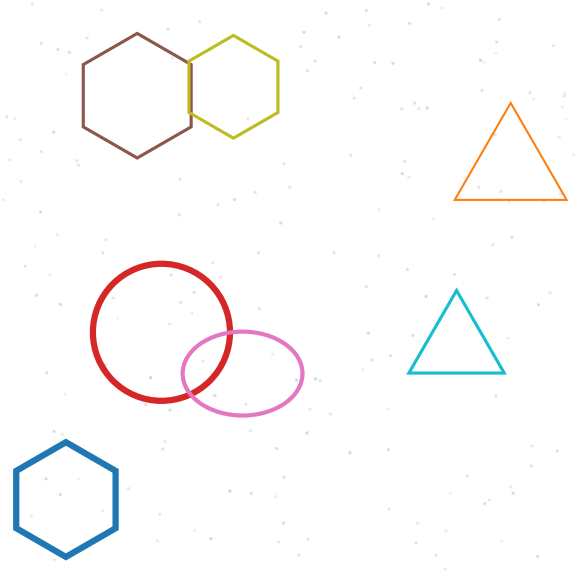[{"shape": "hexagon", "thickness": 3, "radius": 0.5, "center": [0.114, 0.134]}, {"shape": "triangle", "thickness": 1, "radius": 0.56, "center": [0.884, 0.709]}, {"shape": "circle", "thickness": 3, "radius": 0.59, "center": [0.28, 0.424]}, {"shape": "hexagon", "thickness": 1.5, "radius": 0.54, "center": [0.238, 0.833]}, {"shape": "oval", "thickness": 2, "radius": 0.52, "center": [0.42, 0.352]}, {"shape": "hexagon", "thickness": 1.5, "radius": 0.44, "center": [0.404, 0.849]}, {"shape": "triangle", "thickness": 1.5, "radius": 0.48, "center": [0.791, 0.401]}]